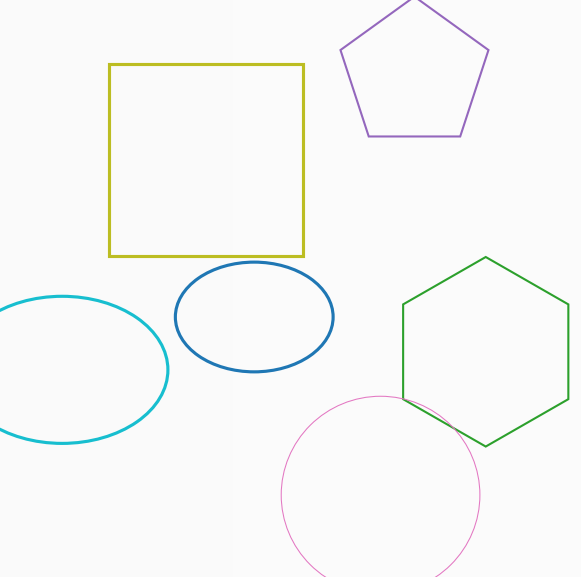[{"shape": "oval", "thickness": 1.5, "radius": 0.68, "center": [0.437, 0.45]}, {"shape": "hexagon", "thickness": 1, "radius": 0.82, "center": [0.836, 0.39]}, {"shape": "pentagon", "thickness": 1, "radius": 0.67, "center": [0.713, 0.871]}, {"shape": "circle", "thickness": 0.5, "radius": 0.85, "center": [0.655, 0.142]}, {"shape": "square", "thickness": 1.5, "radius": 0.83, "center": [0.354, 0.722]}, {"shape": "oval", "thickness": 1.5, "radius": 0.91, "center": [0.107, 0.359]}]